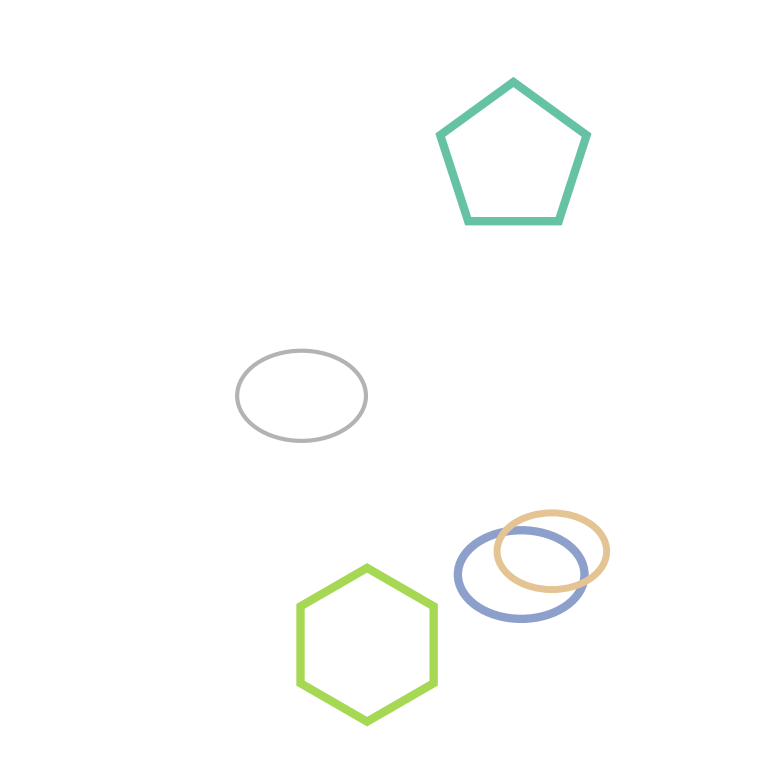[{"shape": "pentagon", "thickness": 3, "radius": 0.5, "center": [0.667, 0.794]}, {"shape": "oval", "thickness": 3, "radius": 0.41, "center": [0.677, 0.254]}, {"shape": "hexagon", "thickness": 3, "radius": 0.5, "center": [0.477, 0.163]}, {"shape": "oval", "thickness": 2.5, "radius": 0.36, "center": [0.717, 0.284]}, {"shape": "oval", "thickness": 1.5, "radius": 0.42, "center": [0.392, 0.486]}]